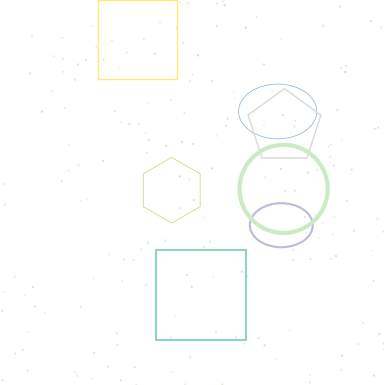[{"shape": "square", "thickness": 1.5, "radius": 0.59, "center": [0.523, 0.233]}, {"shape": "oval", "thickness": 1.5, "radius": 0.41, "center": [0.731, 0.415]}, {"shape": "oval", "thickness": 0.5, "radius": 0.51, "center": [0.721, 0.71]}, {"shape": "hexagon", "thickness": 0.5, "radius": 0.43, "center": [0.446, 0.506]}, {"shape": "pentagon", "thickness": 1, "radius": 0.5, "center": [0.739, 0.67]}, {"shape": "circle", "thickness": 3, "radius": 0.57, "center": [0.737, 0.509]}, {"shape": "square", "thickness": 1, "radius": 0.52, "center": [0.357, 0.897]}]